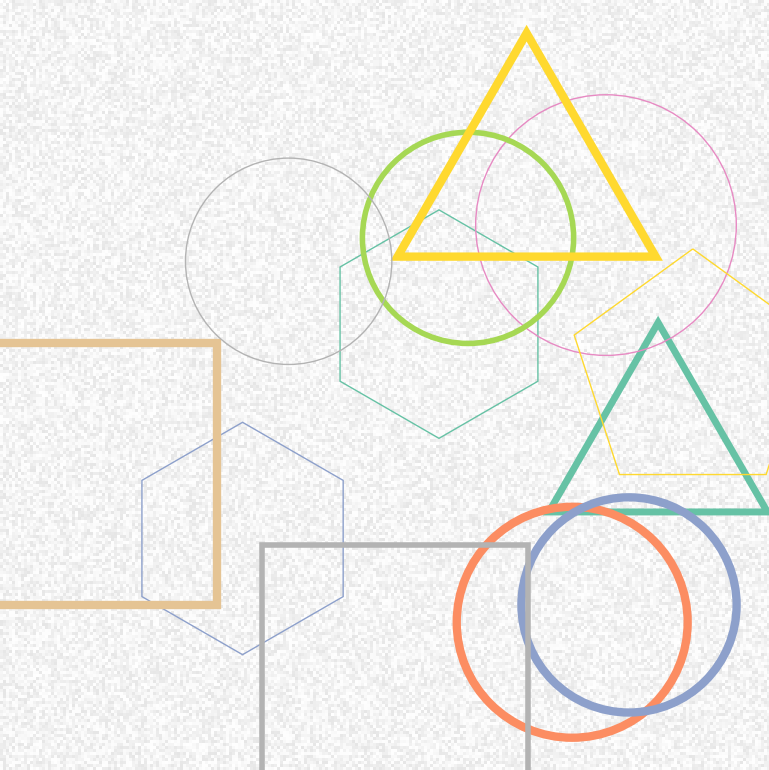[{"shape": "hexagon", "thickness": 0.5, "radius": 0.74, "center": [0.57, 0.579]}, {"shape": "triangle", "thickness": 2.5, "radius": 0.82, "center": [0.855, 0.417]}, {"shape": "circle", "thickness": 3, "radius": 0.75, "center": [0.743, 0.192]}, {"shape": "hexagon", "thickness": 0.5, "radius": 0.75, "center": [0.315, 0.301]}, {"shape": "circle", "thickness": 3, "radius": 0.7, "center": [0.817, 0.214]}, {"shape": "circle", "thickness": 0.5, "radius": 0.85, "center": [0.787, 0.708]}, {"shape": "circle", "thickness": 2, "radius": 0.69, "center": [0.608, 0.691]}, {"shape": "pentagon", "thickness": 0.5, "radius": 0.81, "center": [0.9, 0.515]}, {"shape": "triangle", "thickness": 3, "radius": 0.97, "center": [0.684, 0.763]}, {"shape": "square", "thickness": 3, "radius": 0.85, "center": [0.111, 0.384]}, {"shape": "circle", "thickness": 0.5, "radius": 0.67, "center": [0.375, 0.661]}, {"shape": "square", "thickness": 2, "radius": 0.86, "center": [0.513, 0.12]}]